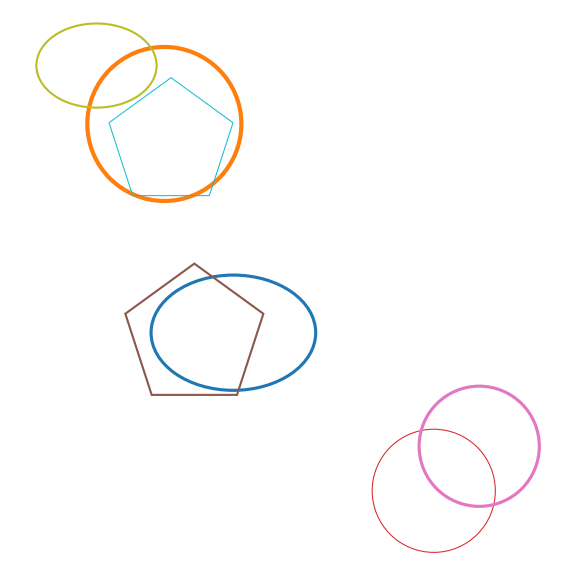[{"shape": "oval", "thickness": 1.5, "radius": 0.71, "center": [0.404, 0.423]}, {"shape": "circle", "thickness": 2, "radius": 0.67, "center": [0.285, 0.784]}, {"shape": "circle", "thickness": 0.5, "radius": 0.53, "center": [0.751, 0.149]}, {"shape": "pentagon", "thickness": 1, "radius": 0.63, "center": [0.337, 0.417]}, {"shape": "circle", "thickness": 1.5, "radius": 0.52, "center": [0.83, 0.226]}, {"shape": "oval", "thickness": 1, "radius": 0.52, "center": [0.167, 0.886]}, {"shape": "pentagon", "thickness": 0.5, "radius": 0.56, "center": [0.296, 0.752]}]